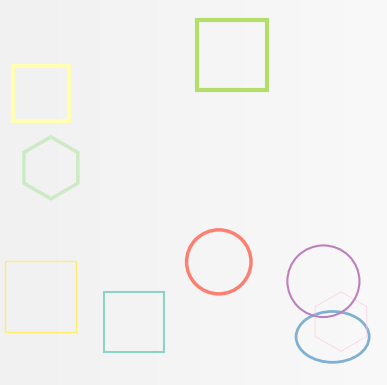[{"shape": "square", "thickness": 1.5, "radius": 0.38, "center": [0.346, 0.163]}, {"shape": "square", "thickness": 3, "radius": 0.36, "center": [0.105, 0.758]}, {"shape": "circle", "thickness": 2.5, "radius": 0.42, "center": [0.565, 0.32]}, {"shape": "oval", "thickness": 2, "radius": 0.47, "center": [0.858, 0.125]}, {"shape": "square", "thickness": 3, "radius": 0.46, "center": [0.598, 0.857]}, {"shape": "hexagon", "thickness": 0.5, "radius": 0.39, "center": [0.88, 0.165]}, {"shape": "circle", "thickness": 1.5, "radius": 0.47, "center": [0.835, 0.269]}, {"shape": "hexagon", "thickness": 2.5, "radius": 0.4, "center": [0.131, 0.564]}, {"shape": "square", "thickness": 1, "radius": 0.46, "center": [0.104, 0.23]}]